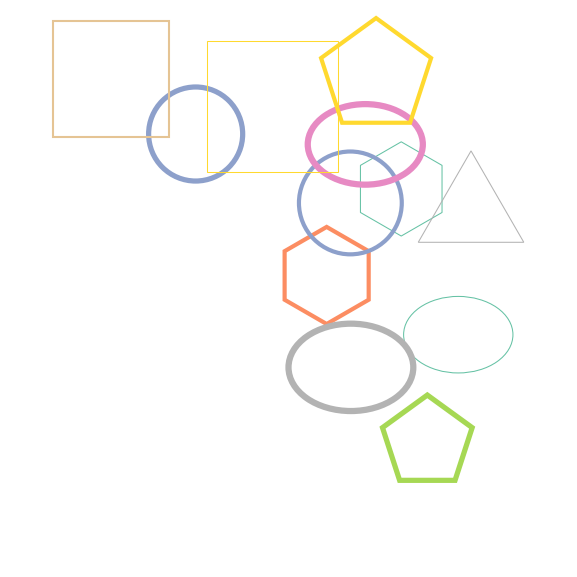[{"shape": "oval", "thickness": 0.5, "radius": 0.47, "center": [0.794, 0.42]}, {"shape": "hexagon", "thickness": 0.5, "radius": 0.41, "center": [0.695, 0.672]}, {"shape": "hexagon", "thickness": 2, "radius": 0.42, "center": [0.566, 0.522]}, {"shape": "circle", "thickness": 2, "radius": 0.45, "center": [0.607, 0.648]}, {"shape": "circle", "thickness": 2.5, "radius": 0.41, "center": [0.339, 0.767]}, {"shape": "oval", "thickness": 3, "radius": 0.5, "center": [0.633, 0.749]}, {"shape": "pentagon", "thickness": 2.5, "radius": 0.41, "center": [0.74, 0.233]}, {"shape": "pentagon", "thickness": 2, "radius": 0.5, "center": [0.651, 0.868]}, {"shape": "square", "thickness": 0.5, "radius": 0.56, "center": [0.472, 0.815]}, {"shape": "square", "thickness": 1, "radius": 0.5, "center": [0.192, 0.863]}, {"shape": "triangle", "thickness": 0.5, "radius": 0.53, "center": [0.816, 0.632]}, {"shape": "oval", "thickness": 3, "radius": 0.54, "center": [0.608, 0.363]}]